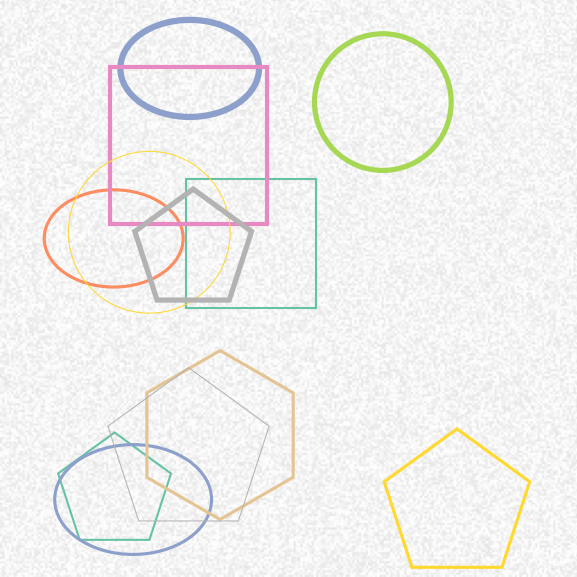[{"shape": "square", "thickness": 1, "radius": 0.56, "center": [0.435, 0.577]}, {"shape": "pentagon", "thickness": 1, "radius": 0.51, "center": [0.198, 0.147]}, {"shape": "oval", "thickness": 1.5, "radius": 0.6, "center": [0.197, 0.586]}, {"shape": "oval", "thickness": 1.5, "radius": 0.68, "center": [0.231, 0.134]}, {"shape": "oval", "thickness": 3, "radius": 0.6, "center": [0.328, 0.881]}, {"shape": "square", "thickness": 2, "radius": 0.68, "center": [0.326, 0.747]}, {"shape": "circle", "thickness": 2.5, "radius": 0.59, "center": [0.663, 0.822]}, {"shape": "pentagon", "thickness": 1.5, "radius": 0.66, "center": [0.791, 0.124]}, {"shape": "circle", "thickness": 0.5, "radius": 0.7, "center": [0.258, 0.597]}, {"shape": "hexagon", "thickness": 1.5, "radius": 0.73, "center": [0.381, 0.246]}, {"shape": "pentagon", "thickness": 2.5, "radius": 0.53, "center": [0.335, 0.566]}, {"shape": "pentagon", "thickness": 0.5, "radius": 0.73, "center": [0.326, 0.216]}]